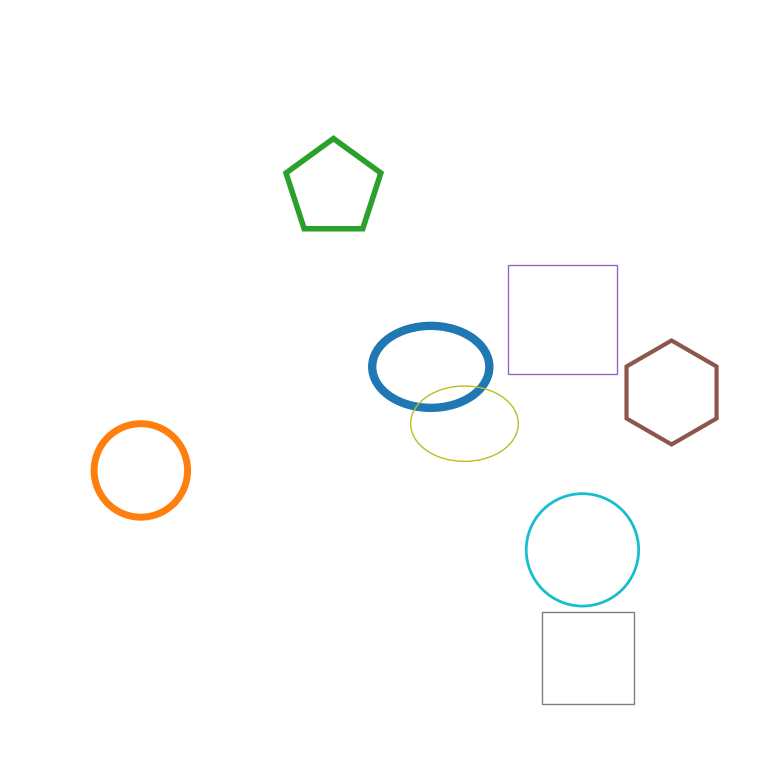[{"shape": "oval", "thickness": 3, "radius": 0.38, "center": [0.559, 0.524]}, {"shape": "circle", "thickness": 2.5, "radius": 0.3, "center": [0.183, 0.389]}, {"shape": "pentagon", "thickness": 2, "radius": 0.32, "center": [0.433, 0.755]}, {"shape": "square", "thickness": 0.5, "radius": 0.35, "center": [0.73, 0.585]}, {"shape": "hexagon", "thickness": 1.5, "radius": 0.34, "center": [0.872, 0.49]}, {"shape": "square", "thickness": 0.5, "radius": 0.3, "center": [0.764, 0.145]}, {"shape": "oval", "thickness": 0.5, "radius": 0.35, "center": [0.603, 0.45]}, {"shape": "circle", "thickness": 1, "radius": 0.36, "center": [0.756, 0.286]}]